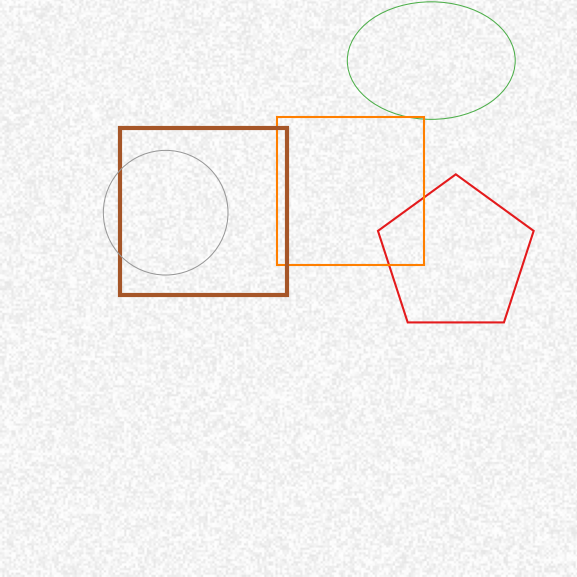[{"shape": "pentagon", "thickness": 1, "radius": 0.71, "center": [0.789, 0.556]}, {"shape": "oval", "thickness": 0.5, "radius": 0.73, "center": [0.747, 0.894]}, {"shape": "square", "thickness": 1, "radius": 0.64, "center": [0.607, 0.668]}, {"shape": "square", "thickness": 2, "radius": 0.72, "center": [0.352, 0.633]}, {"shape": "circle", "thickness": 0.5, "radius": 0.54, "center": [0.287, 0.631]}]